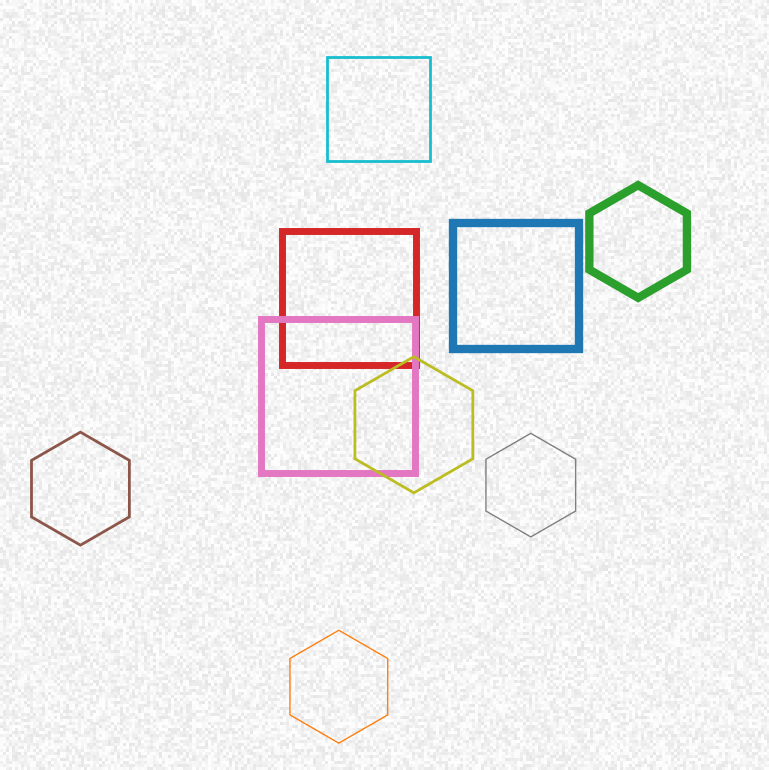[{"shape": "square", "thickness": 3, "radius": 0.41, "center": [0.67, 0.629]}, {"shape": "hexagon", "thickness": 0.5, "radius": 0.37, "center": [0.44, 0.108]}, {"shape": "hexagon", "thickness": 3, "radius": 0.37, "center": [0.829, 0.686]}, {"shape": "square", "thickness": 2.5, "radius": 0.44, "center": [0.453, 0.613]}, {"shape": "hexagon", "thickness": 1, "radius": 0.37, "center": [0.104, 0.365]}, {"shape": "square", "thickness": 2.5, "radius": 0.5, "center": [0.439, 0.486]}, {"shape": "hexagon", "thickness": 0.5, "radius": 0.34, "center": [0.689, 0.37]}, {"shape": "hexagon", "thickness": 1, "radius": 0.44, "center": [0.537, 0.448]}, {"shape": "square", "thickness": 1, "radius": 0.34, "center": [0.492, 0.858]}]